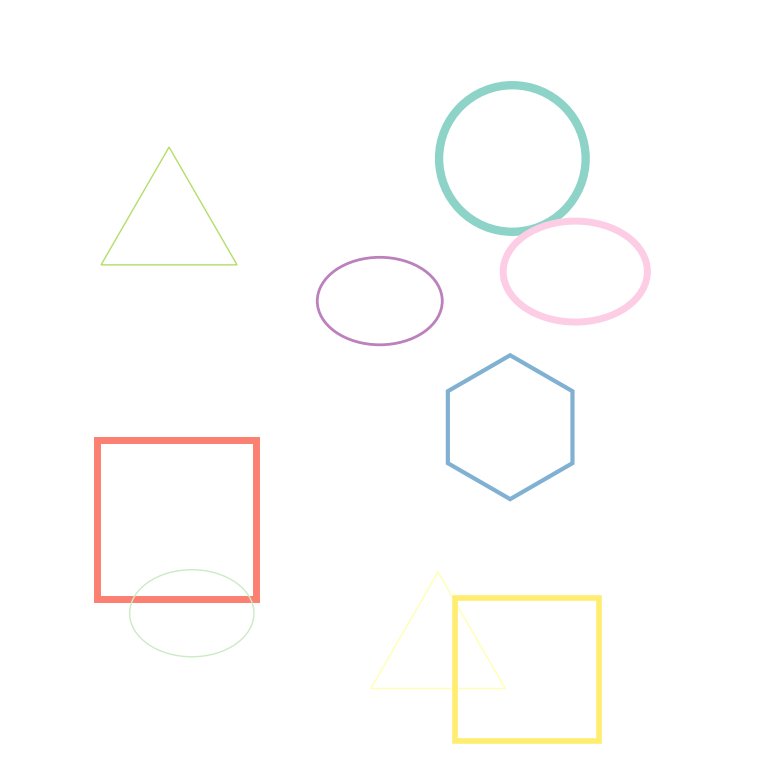[{"shape": "circle", "thickness": 3, "radius": 0.48, "center": [0.665, 0.794]}, {"shape": "triangle", "thickness": 0.5, "radius": 0.5, "center": [0.569, 0.156]}, {"shape": "square", "thickness": 2.5, "radius": 0.52, "center": [0.23, 0.325]}, {"shape": "hexagon", "thickness": 1.5, "radius": 0.47, "center": [0.663, 0.445]}, {"shape": "triangle", "thickness": 0.5, "radius": 0.51, "center": [0.22, 0.707]}, {"shape": "oval", "thickness": 2.5, "radius": 0.47, "center": [0.747, 0.647]}, {"shape": "oval", "thickness": 1, "radius": 0.41, "center": [0.493, 0.609]}, {"shape": "oval", "thickness": 0.5, "radius": 0.4, "center": [0.249, 0.204]}, {"shape": "square", "thickness": 2, "radius": 0.47, "center": [0.684, 0.13]}]